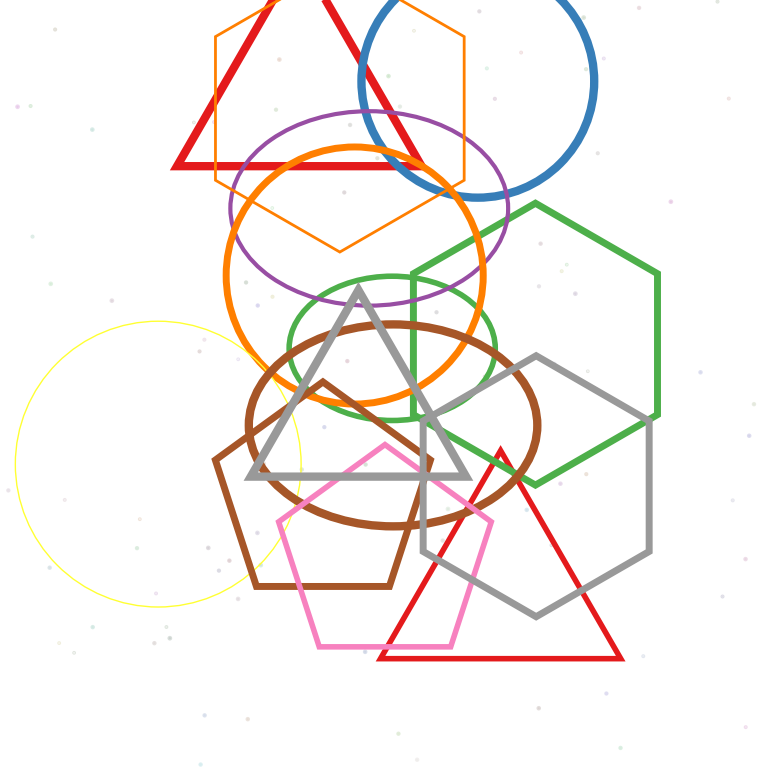[{"shape": "triangle", "thickness": 3, "radius": 0.92, "center": [0.389, 0.876]}, {"shape": "triangle", "thickness": 2, "radius": 0.9, "center": [0.65, 0.235]}, {"shape": "circle", "thickness": 3, "radius": 0.76, "center": [0.621, 0.894]}, {"shape": "oval", "thickness": 2, "radius": 0.67, "center": [0.509, 0.548]}, {"shape": "hexagon", "thickness": 2.5, "radius": 0.92, "center": [0.695, 0.553]}, {"shape": "oval", "thickness": 1.5, "radius": 0.9, "center": [0.48, 0.729]}, {"shape": "circle", "thickness": 2.5, "radius": 0.83, "center": [0.461, 0.642]}, {"shape": "hexagon", "thickness": 1, "radius": 0.93, "center": [0.441, 0.859]}, {"shape": "circle", "thickness": 0.5, "radius": 0.93, "center": [0.205, 0.397]}, {"shape": "pentagon", "thickness": 2.5, "radius": 0.73, "center": [0.419, 0.357]}, {"shape": "oval", "thickness": 3, "radius": 0.94, "center": [0.51, 0.448]}, {"shape": "pentagon", "thickness": 2, "radius": 0.73, "center": [0.5, 0.277]}, {"shape": "triangle", "thickness": 3, "radius": 0.81, "center": [0.466, 0.462]}, {"shape": "hexagon", "thickness": 2.5, "radius": 0.85, "center": [0.696, 0.369]}]